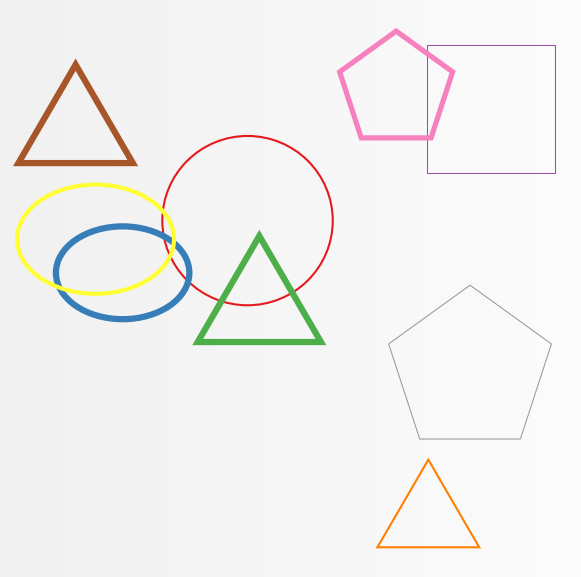[{"shape": "circle", "thickness": 1, "radius": 0.73, "center": [0.426, 0.617]}, {"shape": "oval", "thickness": 3, "radius": 0.57, "center": [0.211, 0.527]}, {"shape": "triangle", "thickness": 3, "radius": 0.61, "center": [0.446, 0.468]}, {"shape": "square", "thickness": 0.5, "radius": 0.55, "center": [0.845, 0.811]}, {"shape": "triangle", "thickness": 1, "radius": 0.51, "center": [0.737, 0.102]}, {"shape": "oval", "thickness": 2, "radius": 0.67, "center": [0.164, 0.585]}, {"shape": "triangle", "thickness": 3, "radius": 0.57, "center": [0.13, 0.774]}, {"shape": "pentagon", "thickness": 2.5, "radius": 0.51, "center": [0.682, 0.843]}, {"shape": "pentagon", "thickness": 0.5, "radius": 0.74, "center": [0.809, 0.358]}]